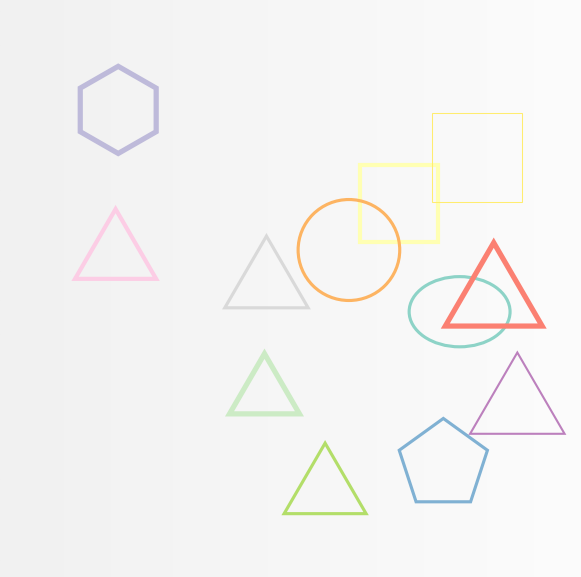[{"shape": "oval", "thickness": 1.5, "radius": 0.43, "center": [0.791, 0.459]}, {"shape": "square", "thickness": 2, "radius": 0.34, "center": [0.687, 0.646]}, {"shape": "hexagon", "thickness": 2.5, "radius": 0.38, "center": [0.203, 0.809]}, {"shape": "triangle", "thickness": 2.5, "radius": 0.48, "center": [0.849, 0.483]}, {"shape": "pentagon", "thickness": 1.5, "radius": 0.4, "center": [0.763, 0.195]}, {"shape": "circle", "thickness": 1.5, "radius": 0.44, "center": [0.6, 0.566]}, {"shape": "triangle", "thickness": 1.5, "radius": 0.41, "center": [0.559, 0.15]}, {"shape": "triangle", "thickness": 2, "radius": 0.4, "center": [0.199, 0.557]}, {"shape": "triangle", "thickness": 1.5, "radius": 0.41, "center": [0.458, 0.508]}, {"shape": "triangle", "thickness": 1, "radius": 0.47, "center": [0.89, 0.295]}, {"shape": "triangle", "thickness": 2.5, "radius": 0.35, "center": [0.455, 0.317]}, {"shape": "square", "thickness": 0.5, "radius": 0.39, "center": [0.821, 0.726]}]